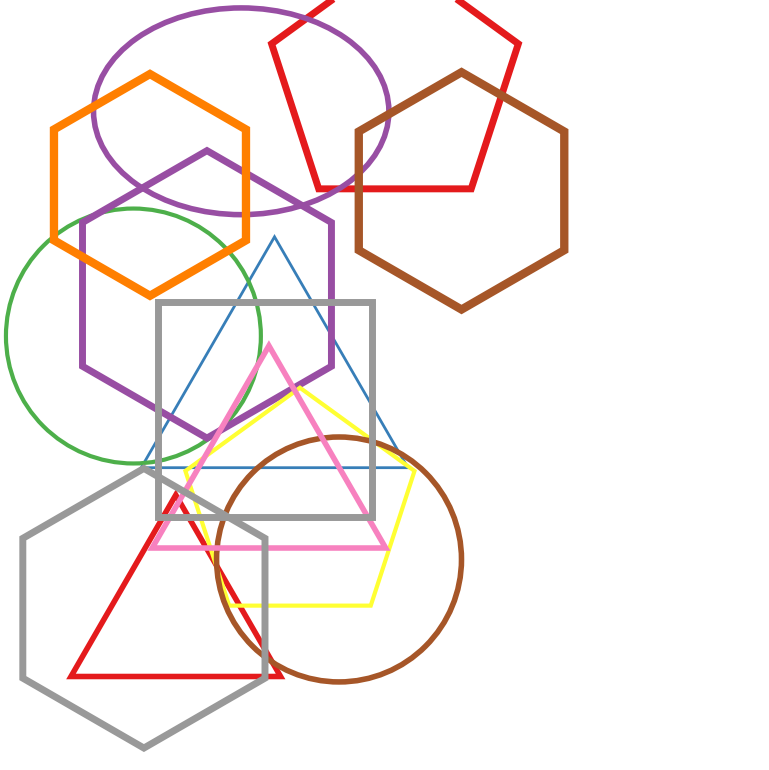[{"shape": "pentagon", "thickness": 2.5, "radius": 0.84, "center": [0.513, 0.891]}, {"shape": "triangle", "thickness": 2, "radius": 0.79, "center": [0.228, 0.2]}, {"shape": "triangle", "thickness": 1, "radius": 1.0, "center": [0.357, 0.493]}, {"shape": "circle", "thickness": 1.5, "radius": 0.83, "center": [0.173, 0.564]}, {"shape": "oval", "thickness": 2, "radius": 0.96, "center": [0.313, 0.855]}, {"shape": "hexagon", "thickness": 2.5, "radius": 0.93, "center": [0.269, 0.618]}, {"shape": "hexagon", "thickness": 3, "radius": 0.72, "center": [0.195, 0.76]}, {"shape": "pentagon", "thickness": 1.5, "radius": 0.78, "center": [0.39, 0.34]}, {"shape": "hexagon", "thickness": 3, "radius": 0.77, "center": [0.599, 0.752]}, {"shape": "circle", "thickness": 2, "radius": 0.8, "center": [0.44, 0.273]}, {"shape": "triangle", "thickness": 2, "radius": 0.88, "center": [0.349, 0.376]}, {"shape": "hexagon", "thickness": 2.5, "radius": 0.91, "center": [0.187, 0.21]}, {"shape": "square", "thickness": 2.5, "radius": 0.7, "center": [0.344, 0.468]}]